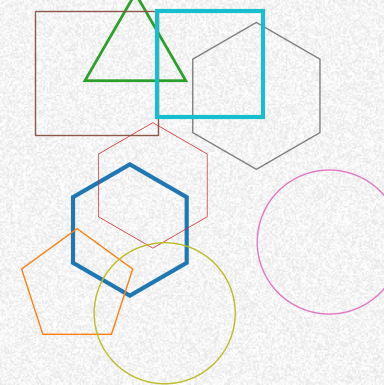[{"shape": "hexagon", "thickness": 3, "radius": 0.85, "center": [0.337, 0.403]}, {"shape": "pentagon", "thickness": 1, "radius": 0.76, "center": [0.2, 0.254]}, {"shape": "triangle", "thickness": 2, "radius": 0.76, "center": [0.352, 0.866]}, {"shape": "hexagon", "thickness": 0.5, "radius": 0.82, "center": [0.397, 0.518]}, {"shape": "square", "thickness": 1, "radius": 0.8, "center": [0.251, 0.811]}, {"shape": "circle", "thickness": 1, "radius": 0.94, "center": [0.855, 0.371]}, {"shape": "hexagon", "thickness": 1, "radius": 0.95, "center": [0.666, 0.751]}, {"shape": "circle", "thickness": 1, "radius": 0.92, "center": [0.428, 0.186]}, {"shape": "square", "thickness": 3, "radius": 0.69, "center": [0.546, 0.835]}]